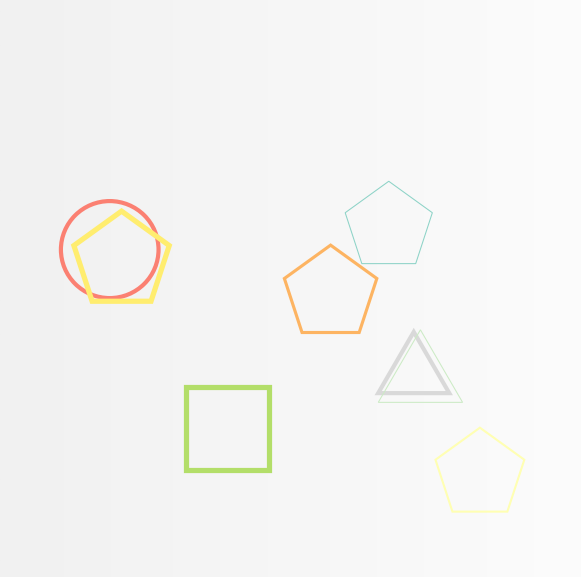[{"shape": "pentagon", "thickness": 0.5, "radius": 0.39, "center": [0.669, 0.606]}, {"shape": "pentagon", "thickness": 1, "radius": 0.4, "center": [0.826, 0.178]}, {"shape": "circle", "thickness": 2, "radius": 0.42, "center": [0.189, 0.567]}, {"shape": "pentagon", "thickness": 1.5, "radius": 0.42, "center": [0.569, 0.491]}, {"shape": "square", "thickness": 2.5, "radius": 0.36, "center": [0.392, 0.257]}, {"shape": "triangle", "thickness": 2, "radius": 0.35, "center": [0.712, 0.354]}, {"shape": "triangle", "thickness": 0.5, "radius": 0.42, "center": [0.723, 0.344]}, {"shape": "pentagon", "thickness": 2.5, "radius": 0.43, "center": [0.209, 0.547]}]